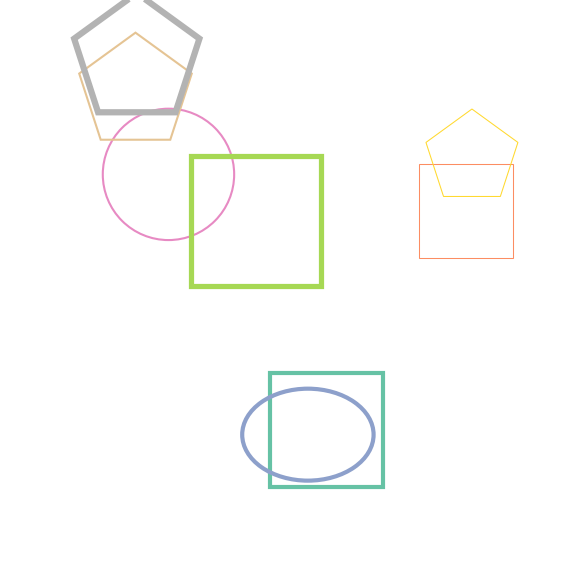[{"shape": "square", "thickness": 2, "radius": 0.49, "center": [0.565, 0.255]}, {"shape": "square", "thickness": 0.5, "radius": 0.41, "center": [0.807, 0.634]}, {"shape": "oval", "thickness": 2, "radius": 0.57, "center": [0.533, 0.246]}, {"shape": "circle", "thickness": 1, "radius": 0.57, "center": [0.292, 0.697]}, {"shape": "square", "thickness": 2.5, "radius": 0.56, "center": [0.443, 0.617]}, {"shape": "pentagon", "thickness": 0.5, "radius": 0.42, "center": [0.817, 0.727]}, {"shape": "pentagon", "thickness": 1, "radius": 0.51, "center": [0.235, 0.84]}, {"shape": "pentagon", "thickness": 3, "radius": 0.57, "center": [0.237, 0.897]}]